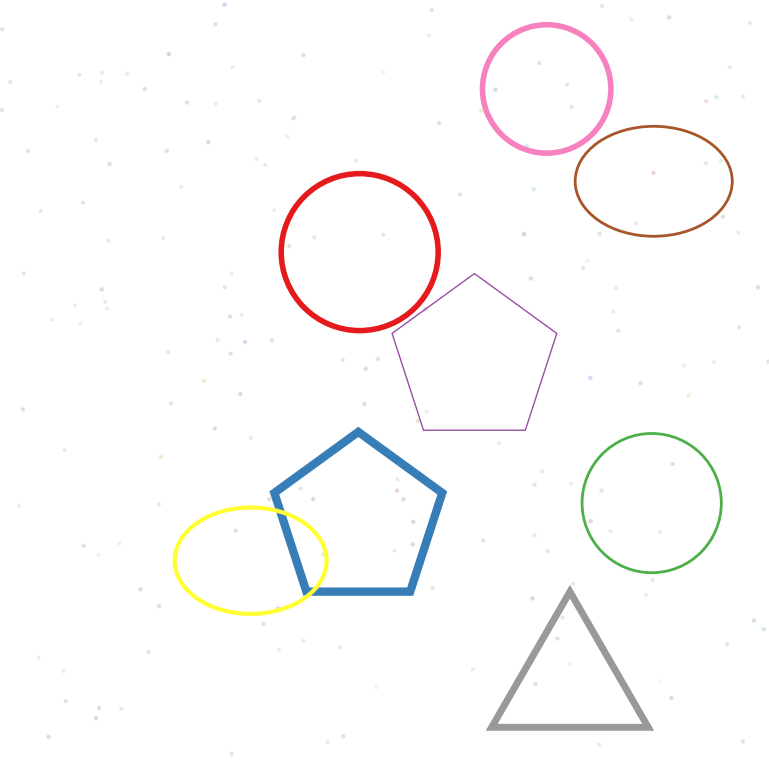[{"shape": "circle", "thickness": 2, "radius": 0.51, "center": [0.467, 0.673]}, {"shape": "pentagon", "thickness": 3, "radius": 0.57, "center": [0.465, 0.324]}, {"shape": "circle", "thickness": 1, "radius": 0.45, "center": [0.846, 0.347]}, {"shape": "pentagon", "thickness": 0.5, "radius": 0.56, "center": [0.616, 0.532]}, {"shape": "oval", "thickness": 1.5, "radius": 0.49, "center": [0.325, 0.272]}, {"shape": "oval", "thickness": 1, "radius": 0.51, "center": [0.849, 0.765]}, {"shape": "circle", "thickness": 2, "radius": 0.42, "center": [0.71, 0.884]}, {"shape": "triangle", "thickness": 2.5, "radius": 0.59, "center": [0.74, 0.114]}]